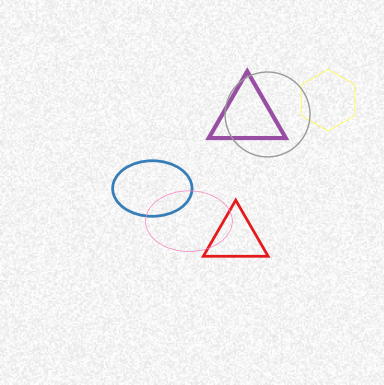[{"shape": "triangle", "thickness": 2, "radius": 0.49, "center": [0.612, 0.383]}, {"shape": "oval", "thickness": 2, "radius": 0.52, "center": [0.396, 0.51]}, {"shape": "triangle", "thickness": 3, "radius": 0.58, "center": [0.642, 0.699]}, {"shape": "hexagon", "thickness": 0.5, "radius": 0.4, "center": [0.852, 0.74]}, {"shape": "oval", "thickness": 0.5, "radius": 0.56, "center": [0.491, 0.426]}, {"shape": "circle", "thickness": 1, "radius": 0.55, "center": [0.695, 0.703]}]